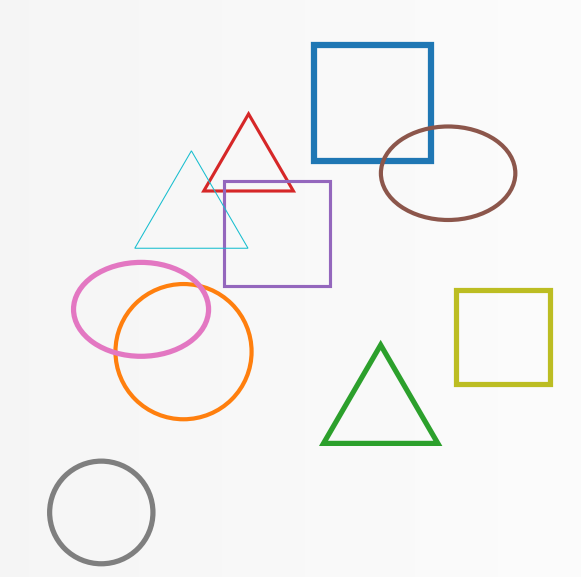[{"shape": "square", "thickness": 3, "radius": 0.5, "center": [0.641, 0.82]}, {"shape": "circle", "thickness": 2, "radius": 0.59, "center": [0.316, 0.39]}, {"shape": "triangle", "thickness": 2.5, "radius": 0.57, "center": [0.655, 0.288]}, {"shape": "triangle", "thickness": 1.5, "radius": 0.44, "center": [0.428, 0.713]}, {"shape": "square", "thickness": 1.5, "radius": 0.46, "center": [0.477, 0.594]}, {"shape": "oval", "thickness": 2, "radius": 0.58, "center": [0.771, 0.699]}, {"shape": "oval", "thickness": 2.5, "radius": 0.58, "center": [0.243, 0.463]}, {"shape": "circle", "thickness": 2.5, "radius": 0.44, "center": [0.174, 0.112]}, {"shape": "square", "thickness": 2.5, "radius": 0.41, "center": [0.865, 0.416]}, {"shape": "triangle", "thickness": 0.5, "radius": 0.56, "center": [0.329, 0.626]}]